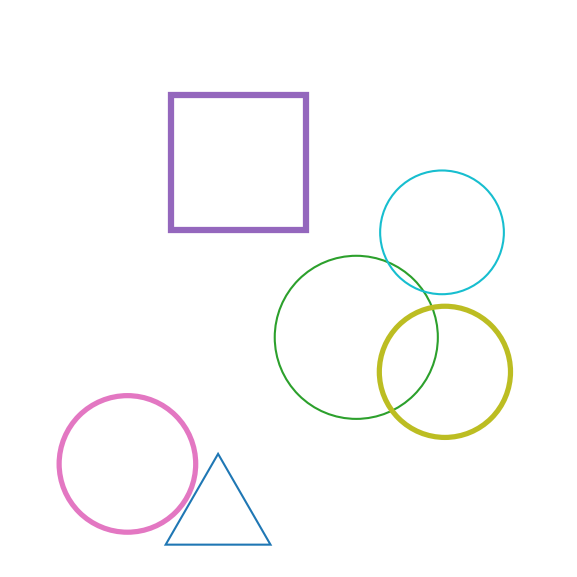[{"shape": "triangle", "thickness": 1, "radius": 0.52, "center": [0.378, 0.108]}, {"shape": "circle", "thickness": 1, "radius": 0.71, "center": [0.617, 0.415]}, {"shape": "square", "thickness": 3, "radius": 0.58, "center": [0.413, 0.718]}, {"shape": "circle", "thickness": 2.5, "radius": 0.59, "center": [0.221, 0.196]}, {"shape": "circle", "thickness": 2.5, "radius": 0.57, "center": [0.77, 0.355]}, {"shape": "circle", "thickness": 1, "radius": 0.54, "center": [0.765, 0.597]}]